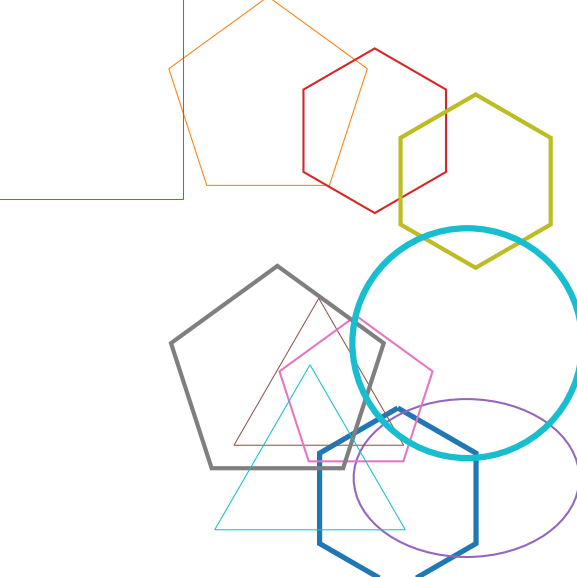[{"shape": "hexagon", "thickness": 2.5, "radius": 0.78, "center": [0.689, 0.136]}, {"shape": "pentagon", "thickness": 0.5, "radius": 0.9, "center": [0.464, 0.824]}, {"shape": "square", "thickness": 0.5, "radius": 1.0, "center": [0.118, 0.853]}, {"shape": "hexagon", "thickness": 1, "radius": 0.71, "center": [0.649, 0.773]}, {"shape": "oval", "thickness": 1, "radius": 0.98, "center": [0.808, 0.171]}, {"shape": "triangle", "thickness": 0.5, "radius": 0.85, "center": [0.552, 0.313]}, {"shape": "pentagon", "thickness": 1, "radius": 0.7, "center": [0.617, 0.313]}, {"shape": "pentagon", "thickness": 2, "radius": 0.97, "center": [0.48, 0.345]}, {"shape": "hexagon", "thickness": 2, "radius": 0.75, "center": [0.824, 0.685]}, {"shape": "triangle", "thickness": 0.5, "radius": 0.95, "center": [0.537, 0.177]}, {"shape": "circle", "thickness": 3, "radius": 0.99, "center": [0.809, 0.405]}]